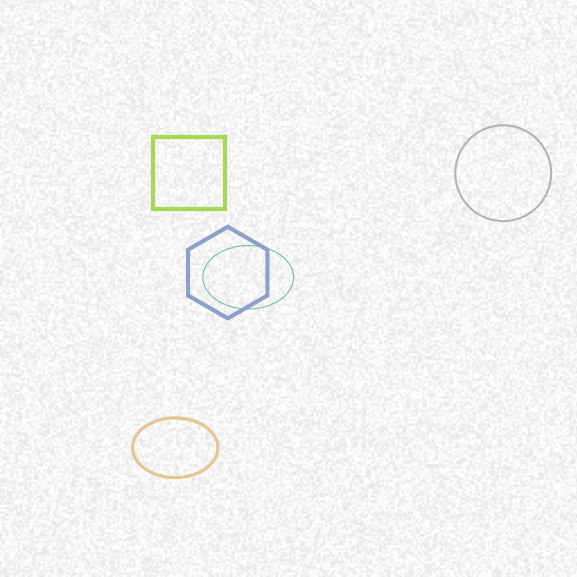[{"shape": "oval", "thickness": 0.5, "radius": 0.39, "center": [0.43, 0.519]}, {"shape": "hexagon", "thickness": 2, "radius": 0.4, "center": [0.394, 0.527]}, {"shape": "square", "thickness": 2, "radius": 0.31, "center": [0.328, 0.699]}, {"shape": "oval", "thickness": 1.5, "radius": 0.37, "center": [0.303, 0.224]}, {"shape": "circle", "thickness": 1, "radius": 0.41, "center": [0.871, 0.699]}]